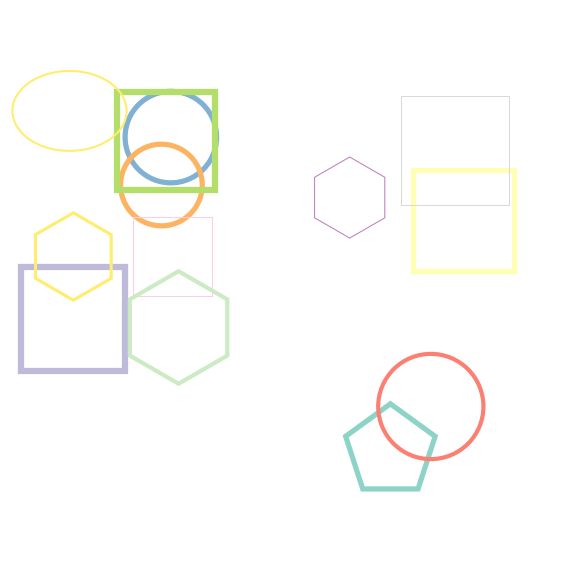[{"shape": "pentagon", "thickness": 2.5, "radius": 0.41, "center": [0.676, 0.218]}, {"shape": "square", "thickness": 2.5, "radius": 0.44, "center": [0.803, 0.617]}, {"shape": "square", "thickness": 3, "radius": 0.45, "center": [0.127, 0.446]}, {"shape": "circle", "thickness": 2, "radius": 0.46, "center": [0.746, 0.295]}, {"shape": "circle", "thickness": 2.5, "radius": 0.4, "center": [0.296, 0.762]}, {"shape": "circle", "thickness": 2.5, "radius": 0.35, "center": [0.28, 0.679]}, {"shape": "square", "thickness": 3, "radius": 0.42, "center": [0.288, 0.754]}, {"shape": "square", "thickness": 0.5, "radius": 0.34, "center": [0.299, 0.555]}, {"shape": "square", "thickness": 0.5, "radius": 0.47, "center": [0.788, 0.739]}, {"shape": "hexagon", "thickness": 0.5, "radius": 0.35, "center": [0.606, 0.657]}, {"shape": "hexagon", "thickness": 2, "radius": 0.49, "center": [0.309, 0.432]}, {"shape": "hexagon", "thickness": 1.5, "radius": 0.38, "center": [0.127, 0.555]}, {"shape": "oval", "thickness": 1, "radius": 0.49, "center": [0.12, 0.807]}]